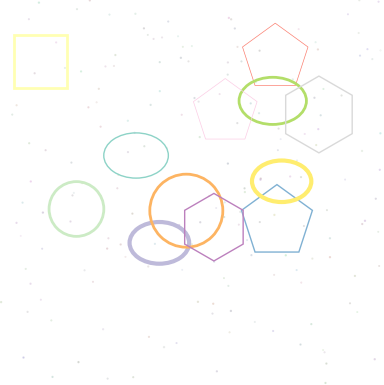[{"shape": "oval", "thickness": 1, "radius": 0.42, "center": [0.353, 0.596]}, {"shape": "square", "thickness": 2, "radius": 0.35, "center": [0.105, 0.84]}, {"shape": "oval", "thickness": 3, "radius": 0.39, "center": [0.414, 0.369]}, {"shape": "pentagon", "thickness": 0.5, "radius": 0.45, "center": [0.715, 0.85]}, {"shape": "pentagon", "thickness": 1, "radius": 0.48, "center": [0.719, 0.424]}, {"shape": "circle", "thickness": 2, "radius": 0.47, "center": [0.484, 0.453]}, {"shape": "oval", "thickness": 2, "radius": 0.44, "center": [0.708, 0.738]}, {"shape": "pentagon", "thickness": 0.5, "radius": 0.43, "center": [0.585, 0.709]}, {"shape": "hexagon", "thickness": 1, "radius": 0.5, "center": [0.828, 0.703]}, {"shape": "hexagon", "thickness": 1, "radius": 0.44, "center": [0.556, 0.41]}, {"shape": "circle", "thickness": 2, "radius": 0.36, "center": [0.199, 0.457]}, {"shape": "oval", "thickness": 3, "radius": 0.39, "center": [0.732, 0.529]}]